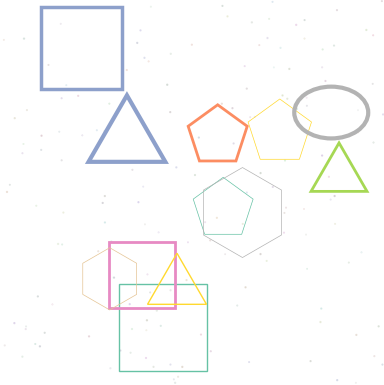[{"shape": "pentagon", "thickness": 0.5, "radius": 0.41, "center": [0.58, 0.458]}, {"shape": "square", "thickness": 1, "radius": 0.57, "center": [0.422, 0.149]}, {"shape": "pentagon", "thickness": 2, "radius": 0.4, "center": [0.565, 0.647]}, {"shape": "triangle", "thickness": 3, "radius": 0.58, "center": [0.33, 0.637]}, {"shape": "square", "thickness": 2.5, "radius": 0.53, "center": [0.212, 0.875]}, {"shape": "square", "thickness": 2, "radius": 0.43, "center": [0.368, 0.286]}, {"shape": "triangle", "thickness": 2, "radius": 0.42, "center": [0.881, 0.545]}, {"shape": "pentagon", "thickness": 0.5, "radius": 0.43, "center": [0.727, 0.656]}, {"shape": "triangle", "thickness": 1, "radius": 0.44, "center": [0.46, 0.254]}, {"shape": "hexagon", "thickness": 0.5, "radius": 0.4, "center": [0.285, 0.276]}, {"shape": "hexagon", "thickness": 0.5, "radius": 0.58, "center": [0.63, 0.448]}, {"shape": "oval", "thickness": 3, "radius": 0.48, "center": [0.86, 0.708]}]